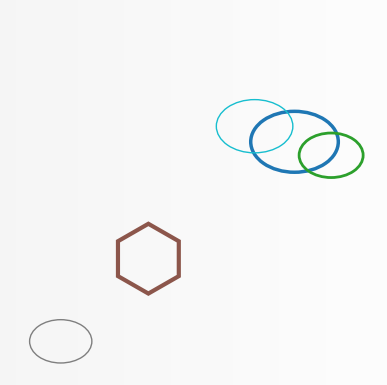[{"shape": "oval", "thickness": 2.5, "radius": 0.57, "center": [0.76, 0.632]}, {"shape": "oval", "thickness": 2, "radius": 0.41, "center": [0.855, 0.597]}, {"shape": "hexagon", "thickness": 3, "radius": 0.45, "center": [0.383, 0.328]}, {"shape": "oval", "thickness": 1, "radius": 0.4, "center": [0.157, 0.113]}, {"shape": "oval", "thickness": 1, "radius": 0.49, "center": [0.657, 0.672]}]